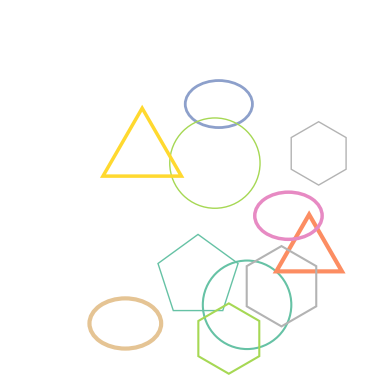[{"shape": "pentagon", "thickness": 1, "radius": 0.55, "center": [0.514, 0.282]}, {"shape": "circle", "thickness": 1.5, "radius": 0.57, "center": [0.642, 0.208]}, {"shape": "triangle", "thickness": 3, "radius": 0.49, "center": [0.803, 0.344]}, {"shape": "oval", "thickness": 2, "radius": 0.44, "center": [0.568, 0.73]}, {"shape": "oval", "thickness": 2.5, "radius": 0.44, "center": [0.749, 0.44]}, {"shape": "hexagon", "thickness": 1.5, "radius": 0.46, "center": [0.594, 0.121]}, {"shape": "circle", "thickness": 1, "radius": 0.59, "center": [0.558, 0.576]}, {"shape": "triangle", "thickness": 2.5, "radius": 0.59, "center": [0.369, 0.601]}, {"shape": "oval", "thickness": 3, "radius": 0.47, "center": [0.325, 0.16]}, {"shape": "hexagon", "thickness": 1.5, "radius": 0.52, "center": [0.731, 0.257]}, {"shape": "hexagon", "thickness": 1, "radius": 0.41, "center": [0.828, 0.602]}]